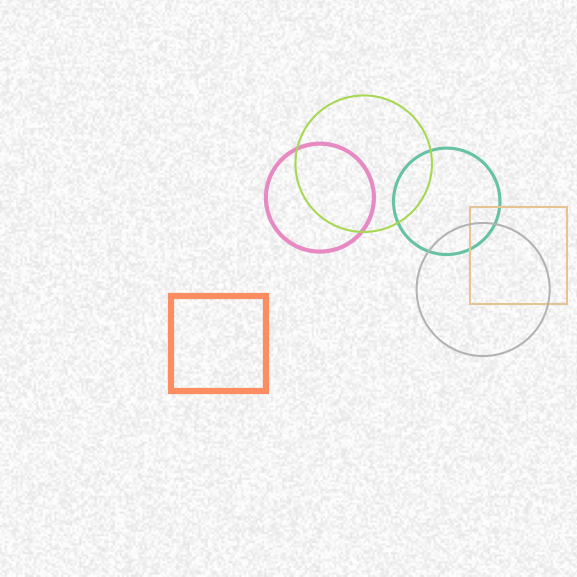[{"shape": "circle", "thickness": 1.5, "radius": 0.46, "center": [0.774, 0.651]}, {"shape": "square", "thickness": 3, "radius": 0.41, "center": [0.379, 0.404]}, {"shape": "circle", "thickness": 2, "radius": 0.47, "center": [0.554, 0.657]}, {"shape": "circle", "thickness": 1, "radius": 0.59, "center": [0.63, 0.716]}, {"shape": "square", "thickness": 1, "radius": 0.42, "center": [0.897, 0.557]}, {"shape": "circle", "thickness": 1, "radius": 0.58, "center": [0.837, 0.498]}]